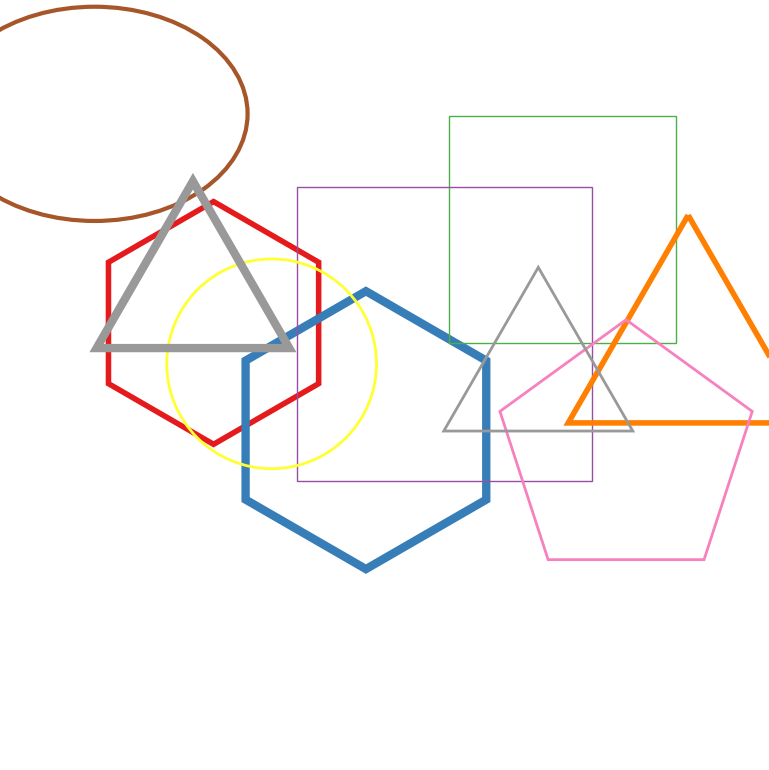[{"shape": "hexagon", "thickness": 2, "radius": 0.79, "center": [0.277, 0.581]}, {"shape": "hexagon", "thickness": 3, "radius": 0.9, "center": [0.475, 0.441]}, {"shape": "square", "thickness": 0.5, "radius": 0.73, "center": [0.731, 0.702]}, {"shape": "square", "thickness": 0.5, "radius": 0.96, "center": [0.577, 0.566]}, {"shape": "triangle", "thickness": 2, "radius": 0.9, "center": [0.894, 0.541]}, {"shape": "circle", "thickness": 1, "radius": 0.68, "center": [0.353, 0.528]}, {"shape": "oval", "thickness": 1.5, "radius": 0.99, "center": [0.123, 0.852]}, {"shape": "pentagon", "thickness": 1, "radius": 0.86, "center": [0.813, 0.413]}, {"shape": "triangle", "thickness": 1, "radius": 0.71, "center": [0.699, 0.511]}, {"shape": "triangle", "thickness": 3, "radius": 0.72, "center": [0.251, 0.62]}]